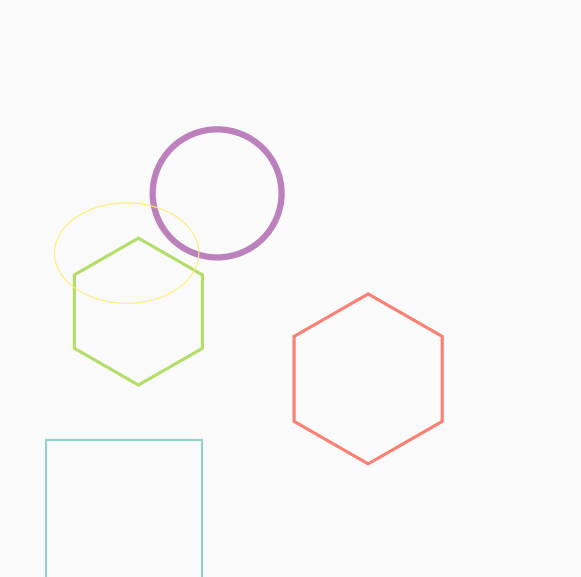[{"shape": "square", "thickness": 1, "radius": 0.67, "center": [0.213, 0.103]}, {"shape": "hexagon", "thickness": 1.5, "radius": 0.74, "center": [0.633, 0.343]}, {"shape": "hexagon", "thickness": 1.5, "radius": 0.64, "center": [0.238, 0.46]}, {"shape": "circle", "thickness": 3, "radius": 0.55, "center": [0.374, 0.664]}, {"shape": "oval", "thickness": 0.5, "radius": 0.62, "center": [0.218, 0.561]}]